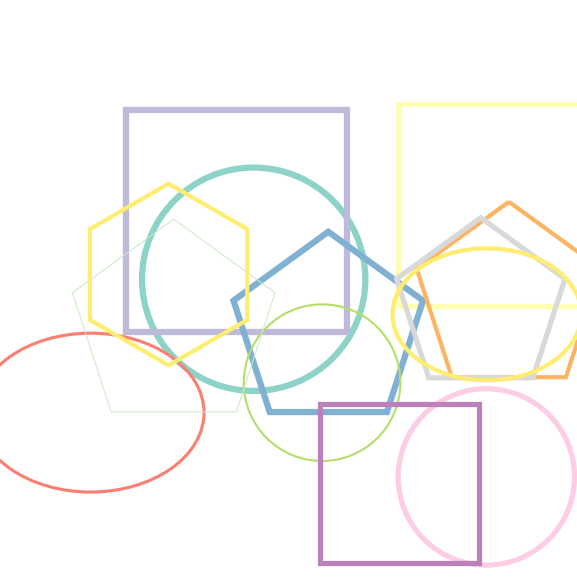[{"shape": "circle", "thickness": 3, "radius": 0.97, "center": [0.439, 0.516]}, {"shape": "square", "thickness": 2.5, "radius": 0.87, "center": [0.863, 0.644]}, {"shape": "square", "thickness": 3, "radius": 0.96, "center": [0.409, 0.616]}, {"shape": "oval", "thickness": 1.5, "radius": 0.98, "center": [0.157, 0.285]}, {"shape": "pentagon", "thickness": 3, "radius": 0.86, "center": [0.568, 0.425]}, {"shape": "pentagon", "thickness": 2, "radius": 0.84, "center": [0.881, 0.482]}, {"shape": "circle", "thickness": 1, "radius": 0.68, "center": [0.558, 0.337]}, {"shape": "circle", "thickness": 2.5, "radius": 0.76, "center": [0.842, 0.173]}, {"shape": "pentagon", "thickness": 2.5, "radius": 0.77, "center": [0.833, 0.469]}, {"shape": "square", "thickness": 2.5, "radius": 0.69, "center": [0.692, 0.161]}, {"shape": "pentagon", "thickness": 0.5, "radius": 0.92, "center": [0.301, 0.435]}, {"shape": "hexagon", "thickness": 2, "radius": 0.79, "center": [0.292, 0.524]}, {"shape": "oval", "thickness": 2, "radius": 0.82, "center": [0.843, 0.455]}]